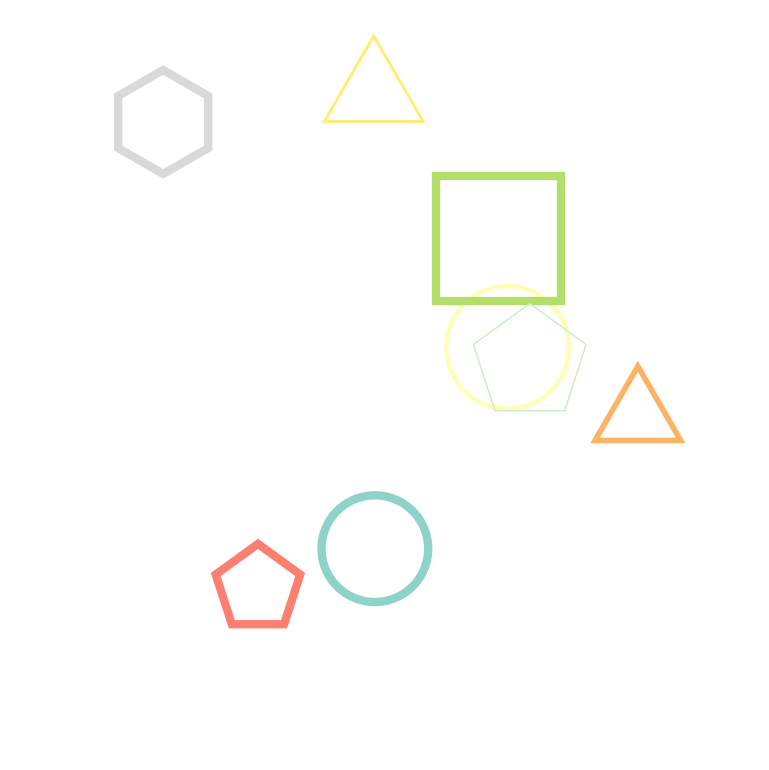[{"shape": "circle", "thickness": 3, "radius": 0.35, "center": [0.487, 0.287]}, {"shape": "circle", "thickness": 1.5, "radius": 0.4, "center": [0.659, 0.549]}, {"shape": "pentagon", "thickness": 3, "radius": 0.29, "center": [0.335, 0.236]}, {"shape": "triangle", "thickness": 2, "radius": 0.32, "center": [0.828, 0.46]}, {"shape": "square", "thickness": 3, "radius": 0.41, "center": [0.648, 0.69]}, {"shape": "hexagon", "thickness": 3, "radius": 0.34, "center": [0.212, 0.842]}, {"shape": "pentagon", "thickness": 0.5, "radius": 0.38, "center": [0.688, 0.529]}, {"shape": "triangle", "thickness": 1, "radius": 0.37, "center": [0.485, 0.879]}]